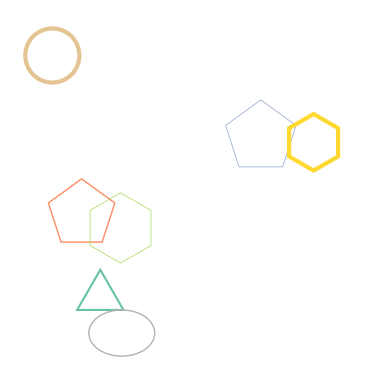[{"shape": "triangle", "thickness": 1.5, "radius": 0.35, "center": [0.261, 0.23]}, {"shape": "pentagon", "thickness": 1, "radius": 0.45, "center": [0.212, 0.445]}, {"shape": "pentagon", "thickness": 0.5, "radius": 0.48, "center": [0.677, 0.644]}, {"shape": "hexagon", "thickness": 0.5, "radius": 0.46, "center": [0.313, 0.408]}, {"shape": "hexagon", "thickness": 3, "radius": 0.37, "center": [0.815, 0.63]}, {"shape": "circle", "thickness": 3, "radius": 0.35, "center": [0.136, 0.856]}, {"shape": "oval", "thickness": 1, "radius": 0.43, "center": [0.316, 0.135]}]